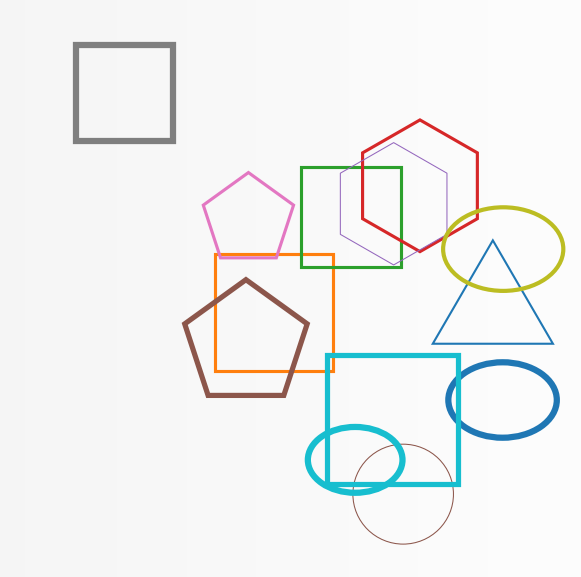[{"shape": "triangle", "thickness": 1, "radius": 0.6, "center": [0.848, 0.464]}, {"shape": "oval", "thickness": 3, "radius": 0.47, "center": [0.865, 0.306]}, {"shape": "square", "thickness": 1.5, "radius": 0.5, "center": [0.471, 0.458]}, {"shape": "square", "thickness": 1.5, "radius": 0.43, "center": [0.604, 0.623]}, {"shape": "hexagon", "thickness": 1.5, "radius": 0.57, "center": [0.723, 0.677]}, {"shape": "hexagon", "thickness": 0.5, "radius": 0.53, "center": [0.677, 0.646]}, {"shape": "pentagon", "thickness": 2.5, "radius": 0.55, "center": [0.423, 0.404]}, {"shape": "circle", "thickness": 0.5, "radius": 0.43, "center": [0.694, 0.143]}, {"shape": "pentagon", "thickness": 1.5, "radius": 0.41, "center": [0.427, 0.619]}, {"shape": "square", "thickness": 3, "radius": 0.42, "center": [0.215, 0.838]}, {"shape": "oval", "thickness": 2, "radius": 0.52, "center": [0.866, 0.568]}, {"shape": "oval", "thickness": 3, "radius": 0.41, "center": [0.611, 0.203]}, {"shape": "square", "thickness": 2.5, "radius": 0.56, "center": [0.676, 0.273]}]